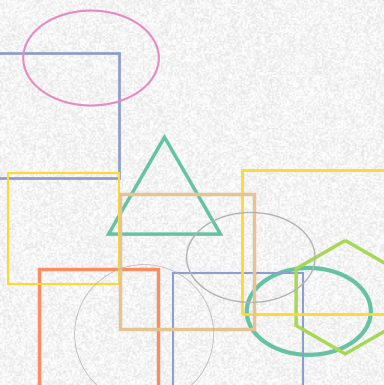[{"shape": "oval", "thickness": 3, "radius": 0.81, "center": [0.802, 0.191]}, {"shape": "triangle", "thickness": 2.5, "radius": 0.84, "center": [0.427, 0.476]}, {"shape": "square", "thickness": 2.5, "radius": 0.77, "center": [0.256, 0.148]}, {"shape": "square", "thickness": 2, "radius": 0.81, "center": [0.146, 0.7]}, {"shape": "square", "thickness": 1.5, "radius": 0.85, "center": [0.618, 0.122]}, {"shape": "oval", "thickness": 1.5, "radius": 0.88, "center": [0.236, 0.849]}, {"shape": "hexagon", "thickness": 2.5, "radius": 0.74, "center": [0.897, 0.228]}, {"shape": "square", "thickness": 2, "radius": 0.94, "center": [0.817, 0.372]}, {"shape": "square", "thickness": 1.5, "radius": 0.72, "center": [0.164, 0.407]}, {"shape": "square", "thickness": 2.5, "radius": 0.87, "center": [0.485, 0.321]}, {"shape": "oval", "thickness": 1, "radius": 0.83, "center": [0.651, 0.331]}, {"shape": "circle", "thickness": 0.5, "radius": 0.9, "center": [0.374, 0.132]}]